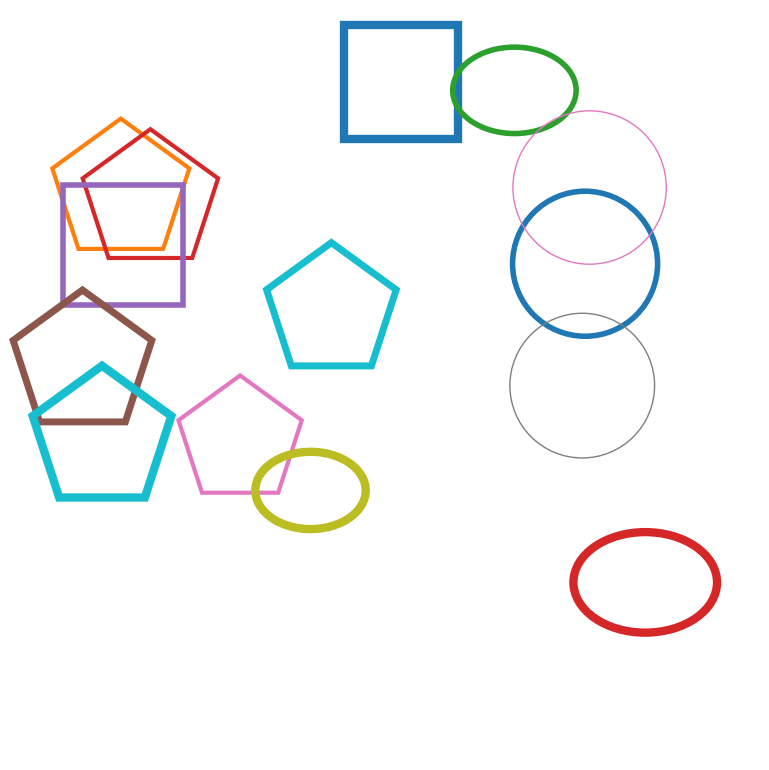[{"shape": "square", "thickness": 3, "radius": 0.37, "center": [0.521, 0.893]}, {"shape": "circle", "thickness": 2, "radius": 0.47, "center": [0.76, 0.658]}, {"shape": "pentagon", "thickness": 1.5, "radius": 0.47, "center": [0.157, 0.752]}, {"shape": "oval", "thickness": 2, "radius": 0.4, "center": [0.668, 0.883]}, {"shape": "oval", "thickness": 3, "radius": 0.47, "center": [0.838, 0.244]}, {"shape": "pentagon", "thickness": 1.5, "radius": 0.46, "center": [0.195, 0.74]}, {"shape": "square", "thickness": 2, "radius": 0.39, "center": [0.159, 0.682]}, {"shape": "pentagon", "thickness": 2.5, "radius": 0.47, "center": [0.107, 0.529]}, {"shape": "pentagon", "thickness": 1.5, "radius": 0.42, "center": [0.312, 0.428]}, {"shape": "circle", "thickness": 0.5, "radius": 0.5, "center": [0.766, 0.756]}, {"shape": "circle", "thickness": 0.5, "radius": 0.47, "center": [0.756, 0.499]}, {"shape": "oval", "thickness": 3, "radius": 0.36, "center": [0.403, 0.363]}, {"shape": "pentagon", "thickness": 3, "radius": 0.47, "center": [0.132, 0.43]}, {"shape": "pentagon", "thickness": 2.5, "radius": 0.44, "center": [0.43, 0.596]}]